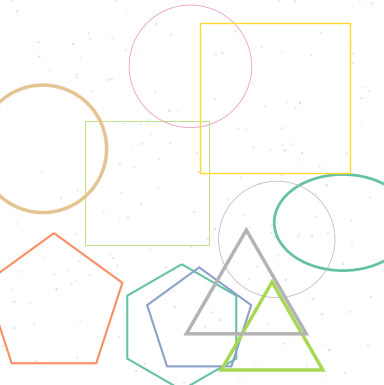[{"shape": "oval", "thickness": 2, "radius": 0.89, "center": [0.891, 0.422]}, {"shape": "hexagon", "thickness": 1.5, "radius": 0.82, "center": [0.472, 0.15]}, {"shape": "pentagon", "thickness": 1.5, "radius": 0.93, "center": [0.14, 0.208]}, {"shape": "pentagon", "thickness": 1.5, "radius": 0.71, "center": [0.517, 0.163]}, {"shape": "circle", "thickness": 0.5, "radius": 0.8, "center": [0.495, 0.828]}, {"shape": "square", "thickness": 0.5, "radius": 0.81, "center": [0.382, 0.526]}, {"shape": "triangle", "thickness": 2.5, "radius": 0.76, "center": [0.707, 0.115]}, {"shape": "square", "thickness": 1, "radius": 0.97, "center": [0.714, 0.745]}, {"shape": "circle", "thickness": 2.5, "radius": 0.83, "center": [0.111, 0.613]}, {"shape": "triangle", "thickness": 2.5, "radius": 0.9, "center": [0.64, 0.223]}, {"shape": "circle", "thickness": 0.5, "radius": 0.76, "center": [0.719, 0.378]}]